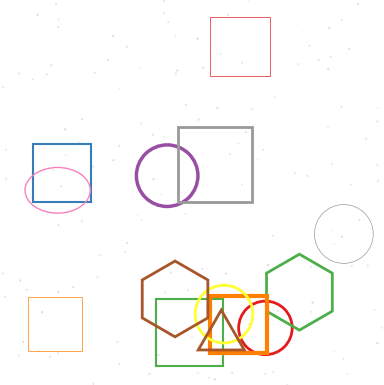[{"shape": "circle", "thickness": 2, "radius": 0.35, "center": [0.689, 0.148]}, {"shape": "square", "thickness": 0.5, "radius": 0.38, "center": [0.623, 0.88]}, {"shape": "square", "thickness": 1.5, "radius": 0.38, "center": [0.162, 0.551]}, {"shape": "square", "thickness": 1.5, "radius": 0.43, "center": [0.492, 0.137]}, {"shape": "hexagon", "thickness": 2, "radius": 0.49, "center": [0.778, 0.241]}, {"shape": "circle", "thickness": 2.5, "radius": 0.4, "center": [0.434, 0.544]}, {"shape": "square", "thickness": 0.5, "radius": 0.35, "center": [0.144, 0.157]}, {"shape": "square", "thickness": 3, "radius": 0.37, "center": [0.619, 0.157]}, {"shape": "circle", "thickness": 2, "radius": 0.37, "center": [0.582, 0.184]}, {"shape": "triangle", "thickness": 2, "radius": 0.35, "center": [0.575, 0.126]}, {"shape": "hexagon", "thickness": 2, "radius": 0.49, "center": [0.455, 0.224]}, {"shape": "oval", "thickness": 1, "radius": 0.42, "center": [0.15, 0.506]}, {"shape": "circle", "thickness": 0.5, "radius": 0.38, "center": [0.893, 0.392]}, {"shape": "square", "thickness": 2, "radius": 0.49, "center": [0.558, 0.574]}]